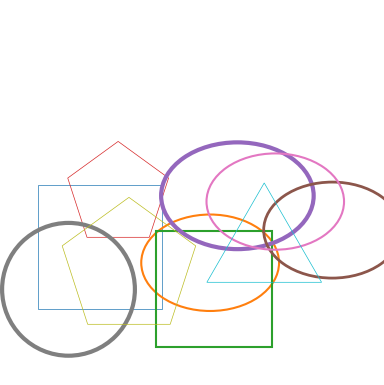[{"shape": "square", "thickness": 0.5, "radius": 0.8, "center": [0.259, 0.358]}, {"shape": "oval", "thickness": 1.5, "radius": 0.89, "center": [0.546, 0.318]}, {"shape": "square", "thickness": 1.5, "radius": 0.75, "center": [0.556, 0.25]}, {"shape": "pentagon", "thickness": 0.5, "radius": 0.69, "center": [0.307, 0.495]}, {"shape": "oval", "thickness": 3, "radius": 0.99, "center": [0.617, 0.492]}, {"shape": "oval", "thickness": 2, "radius": 0.89, "center": [0.863, 0.402]}, {"shape": "oval", "thickness": 1.5, "radius": 0.89, "center": [0.715, 0.476]}, {"shape": "circle", "thickness": 3, "radius": 0.86, "center": [0.178, 0.249]}, {"shape": "pentagon", "thickness": 0.5, "radius": 0.91, "center": [0.335, 0.305]}, {"shape": "triangle", "thickness": 0.5, "radius": 0.86, "center": [0.686, 0.353]}]